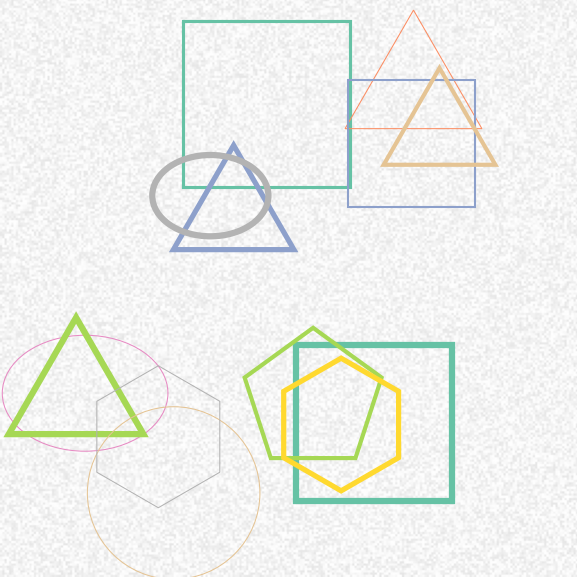[{"shape": "square", "thickness": 3, "radius": 0.68, "center": [0.647, 0.266]}, {"shape": "square", "thickness": 1.5, "radius": 0.72, "center": [0.461, 0.819]}, {"shape": "triangle", "thickness": 0.5, "radius": 0.68, "center": [0.716, 0.845]}, {"shape": "triangle", "thickness": 2.5, "radius": 0.6, "center": [0.405, 0.627]}, {"shape": "square", "thickness": 1, "radius": 0.55, "center": [0.713, 0.751]}, {"shape": "oval", "thickness": 0.5, "radius": 0.72, "center": [0.147, 0.318]}, {"shape": "pentagon", "thickness": 2, "radius": 0.62, "center": [0.542, 0.307]}, {"shape": "triangle", "thickness": 3, "radius": 0.67, "center": [0.132, 0.315]}, {"shape": "hexagon", "thickness": 2.5, "radius": 0.57, "center": [0.591, 0.264]}, {"shape": "triangle", "thickness": 2, "radius": 0.56, "center": [0.761, 0.77]}, {"shape": "circle", "thickness": 0.5, "radius": 0.75, "center": [0.301, 0.145]}, {"shape": "oval", "thickness": 3, "radius": 0.5, "center": [0.364, 0.66]}, {"shape": "hexagon", "thickness": 0.5, "radius": 0.61, "center": [0.274, 0.243]}]